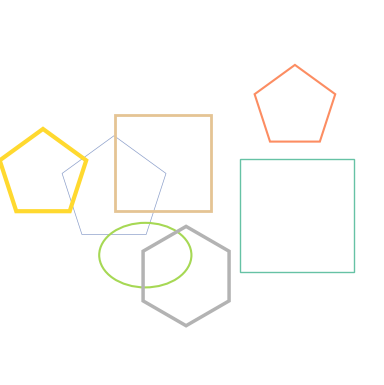[{"shape": "square", "thickness": 1, "radius": 0.74, "center": [0.772, 0.44]}, {"shape": "pentagon", "thickness": 1.5, "radius": 0.55, "center": [0.766, 0.721]}, {"shape": "pentagon", "thickness": 0.5, "radius": 0.71, "center": [0.296, 0.506]}, {"shape": "oval", "thickness": 1.5, "radius": 0.6, "center": [0.377, 0.337]}, {"shape": "pentagon", "thickness": 3, "radius": 0.59, "center": [0.112, 0.547]}, {"shape": "square", "thickness": 2, "radius": 0.62, "center": [0.422, 0.576]}, {"shape": "hexagon", "thickness": 2.5, "radius": 0.64, "center": [0.483, 0.283]}]